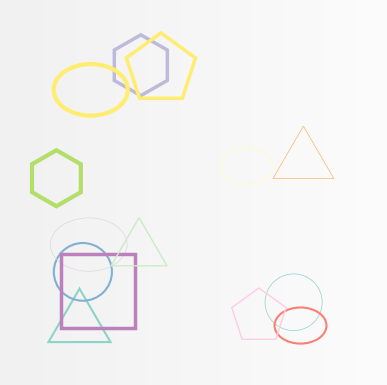[{"shape": "triangle", "thickness": 1.5, "radius": 0.46, "center": [0.205, 0.158]}, {"shape": "circle", "thickness": 0.5, "radius": 0.37, "center": [0.758, 0.215]}, {"shape": "oval", "thickness": 0.5, "radius": 0.34, "center": [0.636, 0.569]}, {"shape": "hexagon", "thickness": 2.5, "radius": 0.39, "center": [0.363, 0.831]}, {"shape": "oval", "thickness": 1.5, "radius": 0.33, "center": [0.776, 0.154]}, {"shape": "circle", "thickness": 1.5, "radius": 0.37, "center": [0.214, 0.294]}, {"shape": "triangle", "thickness": 0.5, "radius": 0.45, "center": [0.783, 0.582]}, {"shape": "hexagon", "thickness": 3, "radius": 0.36, "center": [0.146, 0.537]}, {"shape": "pentagon", "thickness": 1, "radius": 0.37, "center": [0.668, 0.178]}, {"shape": "oval", "thickness": 0.5, "radius": 0.5, "center": [0.229, 0.365]}, {"shape": "square", "thickness": 2.5, "radius": 0.48, "center": [0.253, 0.244]}, {"shape": "triangle", "thickness": 1, "radius": 0.42, "center": [0.359, 0.351]}, {"shape": "pentagon", "thickness": 2.5, "radius": 0.47, "center": [0.415, 0.821]}, {"shape": "oval", "thickness": 3, "radius": 0.48, "center": [0.234, 0.767]}]